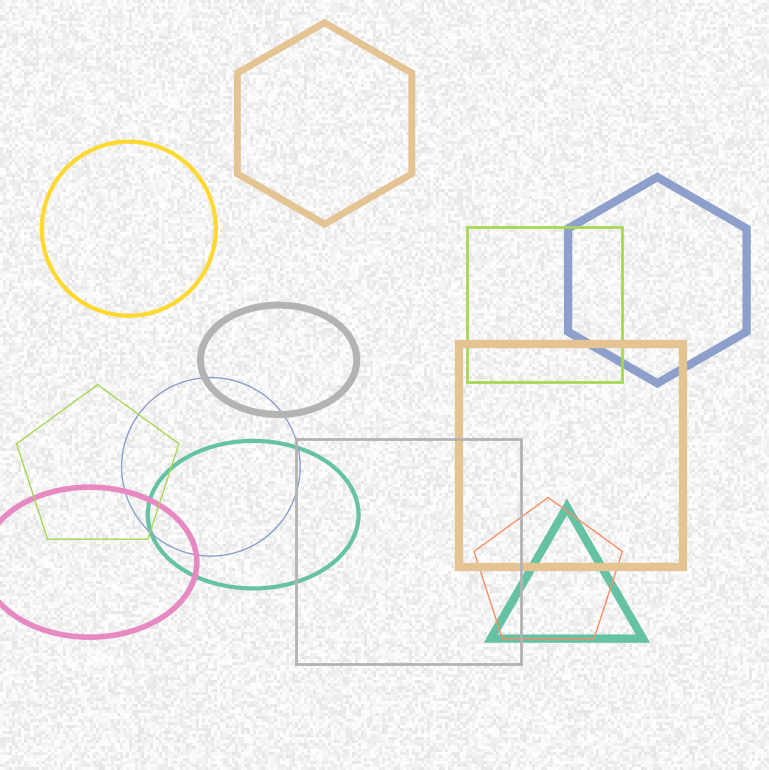[{"shape": "oval", "thickness": 1.5, "radius": 0.68, "center": [0.329, 0.332]}, {"shape": "triangle", "thickness": 3, "radius": 0.57, "center": [0.736, 0.228]}, {"shape": "pentagon", "thickness": 0.5, "radius": 0.51, "center": [0.712, 0.253]}, {"shape": "circle", "thickness": 0.5, "radius": 0.58, "center": [0.274, 0.394]}, {"shape": "hexagon", "thickness": 3, "radius": 0.67, "center": [0.854, 0.636]}, {"shape": "oval", "thickness": 2, "radius": 0.7, "center": [0.116, 0.27]}, {"shape": "pentagon", "thickness": 0.5, "radius": 0.55, "center": [0.127, 0.389]}, {"shape": "square", "thickness": 1, "radius": 0.5, "center": [0.707, 0.605]}, {"shape": "circle", "thickness": 1.5, "radius": 0.57, "center": [0.167, 0.703]}, {"shape": "square", "thickness": 3, "radius": 0.73, "center": [0.742, 0.408]}, {"shape": "hexagon", "thickness": 2.5, "radius": 0.65, "center": [0.422, 0.84]}, {"shape": "square", "thickness": 1, "radius": 0.73, "center": [0.53, 0.284]}, {"shape": "oval", "thickness": 2.5, "radius": 0.51, "center": [0.362, 0.533]}]